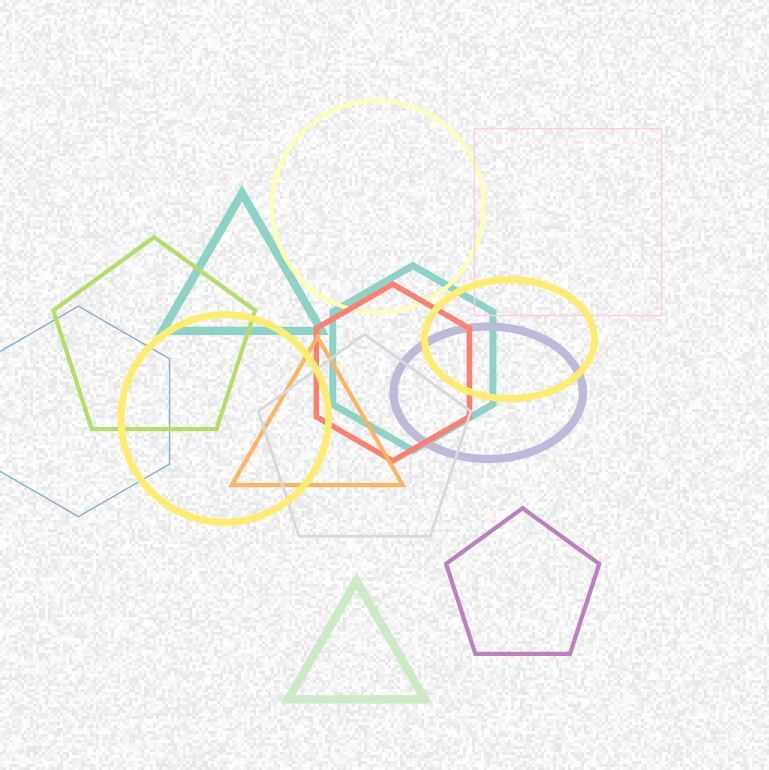[{"shape": "hexagon", "thickness": 2.5, "radius": 0.6, "center": [0.536, 0.535]}, {"shape": "triangle", "thickness": 3, "radius": 0.6, "center": [0.314, 0.63]}, {"shape": "circle", "thickness": 1.5, "radius": 0.69, "center": [0.491, 0.732]}, {"shape": "oval", "thickness": 3, "radius": 0.61, "center": [0.634, 0.49]}, {"shape": "hexagon", "thickness": 2, "radius": 0.57, "center": [0.51, 0.516]}, {"shape": "hexagon", "thickness": 0.5, "radius": 0.68, "center": [0.102, 0.466]}, {"shape": "triangle", "thickness": 1.5, "radius": 0.64, "center": [0.412, 0.434]}, {"shape": "pentagon", "thickness": 1.5, "radius": 0.69, "center": [0.2, 0.554]}, {"shape": "square", "thickness": 0.5, "radius": 0.61, "center": [0.737, 0.712]}, {"shape": "pentagon", "thickness": 1, "radius": 0.73, "center": [0.474, 0.421]}, {"shape": "pentagon", "thickness": 1.5, "radius": 0.52, "center": [0.679, 0.235]}, {"shape": "triangle", "thickness": 3, "radius": 0.51, "center": [0.463, 0.143]}, {"shape": "circle", "thickness": 2.5, "radius": 0.67, "center": [0.292, 0.456]}, {"shape": "oval", "thickness": 2.5, "radius": 0.55, "center": [0.662, 0.56]}]